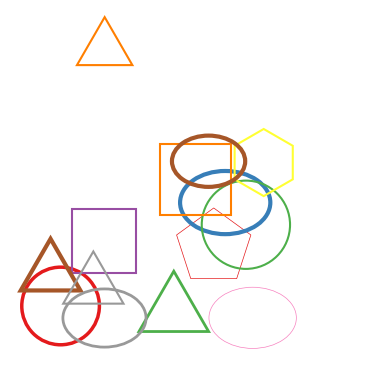[{"shape": "circle", "thickness": 2.5, "radius": 0.5, "center": [0.157, 0.205]}, {"shape": "pentagon", "thickness": 0.5, "radius": 0.51, "center": [0.555, 0.358]}, {"shape": "oval", "thickness": 3, "radius": 0.59, "center": [0.585, 0.474]}, {"shape": "circle", "thickness": 1.5, "radius": 0.57, "center": [0.639, 0.416]}, {"shape": "triangle", "thickness": 2, "radius": 0.52, "center": [0.451, 0.191]}, {"shape": "square", "thickness": 1.5, "radius": 0.42, "center": [0.271, 0.374]}, {"shape": "triangle", "thickness": 1.5, "radius": 0.42, "center": [0.272, 0.872]}, {"shape": "square", "thickness": 1.5, "radius": 0.46, "center": [0.508, 0.534]}, {"shape": "hexagon", "thickness": 1.5, "radius": 0.44, "center": [0.685, 0.578]}, {"shape": "triangle", "thickness": 3, "radius": 0.45, "center": [0.131, 0.29]}, {"shape": "oval", "thickness": 3, "radius": 0.48, "center": [0.542, 0.581]}, {"shape": "oval", "thickness": 0.5, "radius": 0.57, "center": [0.656, 0.174]}, {"shape": "oval", "thickness": 2, "radius": 0.54, "center": [0.271, 0.174]}, {"shape": "triangle", "thickness": 1.5, "radius": 0.45, "center": [0.242, 0.256]}]